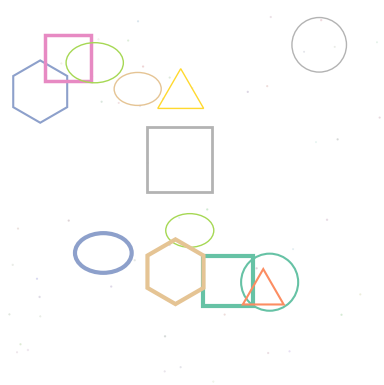[{"shape": "square", "thickness": 3, "radius": 0.32, "center": [0.592, 0.27]}, {"shape": "circle", "thickness": 1.5, "radius": 0.37, "center": [0.7, 0.267]}, {"shape": "triangle", "thickness": 1.5, "radius": 0.31, "center": [0.684, 0.24]}, {"shape": "oval", "thickness": 3, "radius": 0.37, "center": [0.268, 0.343]}, {"shape": "hexagon", "thickness": 1.5, "radius": 0.4, "center": [0.104, 0.762]}, {"shape": "square", "thickness": 2.5, "radius": 0.3, "center": [0.176, 0.849]}, {"shape": "oval", "thickness": 1, "radius": 0.31, "center": [0.493, 0.401]}, {"shape": "oval", "thickness": 1, "radius": 0.37, "center": [0.246, 0.837]}, {"shape": "triangle", "thickness": 1, "radius": 0.34, "center": [0.469, 0.753]}, {"shape": "oval", "thickness": 1, "radius": 0.31, "center": [0.358, 0.769]}, {"shape": "hexagon", "thickness": 3, "radius": 0.42, "center": [0.456, 0.294]}, {"shape": "circle", "thickness": 1, "radius": 0.35, "center": [0.829, 0.884]}, {"shape": "square", "thickness": 2, "radius": 0.43, "center": [0.466, 0.586]}]